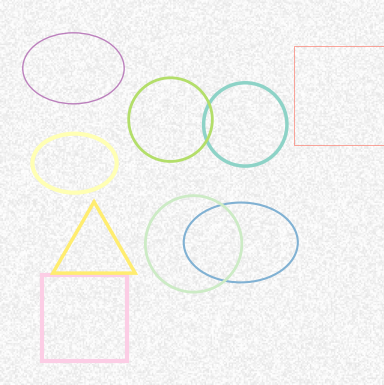[{"shape": "circle", "thickness": 2.5, "radius": 0.54, "center": [0.637, 0.677]}, {"shape": "oval", "thickness": 3, "radius": 0.55, "center": [0.194, 0.576]}, {"shape": "square", "thickness": 0.5, "radius": 0.65, "center": [0.893, 0.752]}, {"shape": "oval", "thickness": 1.5, "radius": 0.74, "center": [0.625, 0.37]}, {"shape": "circle", "thickness": 2, "radius": 0.54, "center": [0.443, 0.689]}, {"shape": "square", "thickness": 3, "radius": 0.55, "center": [0.22, 0.174]}, {"shape": "oval", "thickness": 1, "radius": 0.66, "center": [0.191, 0.823]}, {"shape": "circle", "thickness": 2, "radius": 0.63, "center": [0.503, 0.367]}, {"shape": "triangle", "thickness": 2.5, "radius": 0.62, "center": [0.244, 0.352]}]